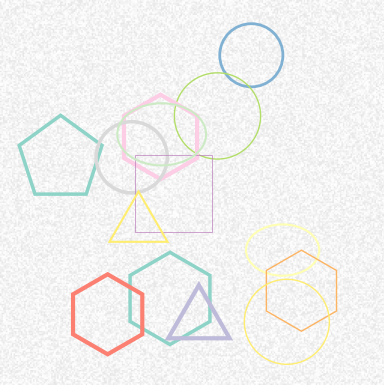[{"shape": "pentagon", "thickness": 2.5, "radius": 0.57, "center": [0.157, 0.587]}, {"shape": "hexagon", "thickness": 2.5, "radius": 0.6, "center": [0.442, 0.225]}, {"shape": "oval", "thickness": 1.5, "radius": 0.48, "center": [0.734, 0.351]}, {"shape": "triangle", "thickness": 3, "radius": 0.46, "center": [0.517, 0.167]}, {"shape": "hexagon", "thickness": 3, "radius": 0.52, "center": [0.28, 0.184]}, {"shape": "circle", "thickness": 2, "radius": 0.41, "center": [0.653, 0.856]}, {"shape": "hexagon", "thickness": 1, "radius": 0.53, "center": [0.783, 0.245]}, {"shape": "circle", "thickness": 1, "radius": 0.56, "center": [0.565, 0.699]}, {"shape": "hexagon", "thickness": 3, "radius": 0.55, "center": [0.417, 0.644]}, {"shape": "circle", "thickness": 2.5, "radius": 0.46, "center": [0.342, 0.591]}, {"shape": "square", "thickness": 0.5, "radius": 0.5, "center": [0.451, 0.496]}, {"shape": "oval", "thickness": 1.5, "radius": 0.58, "center": [0.42, 0.651]}, {"shape": "triangle", "thickness": 1.5, "radius": 0.44, "center": [0.36, 0.415]}, {"shape": "circle", "thickness": 1, "radius": 0.55, "center": [0.745, 0.164]}]